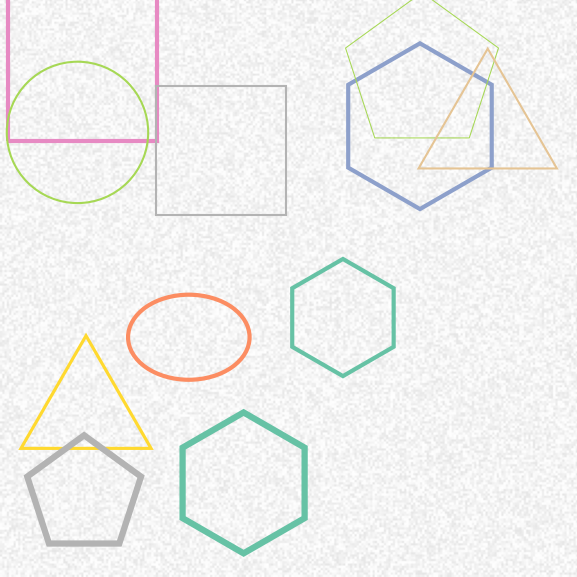[{"shape": "hexagon", "thickness": 2, "radius": 0.51, "center": [0.594, 0.449]}, {"shape": "hexagon", "thickness": 3, "radius": 0.61, "center": [0.422, 0.163]}, {"shape": "oval", "thickness": 2, "radius": 0.53, "center": [0.327, 0.415]}, {"shape": "hexagon", "thickness": 2, "radius": 0.72, "center": [0.727, 0.781]}, {"shape": "square", "thickness": 2, "radius": 0.64, "center": [0.143, 0.884]}, {"shape": "pentagon", "thickness": 0.5, "radius": 0.7, "center": [0.731, 0.873]}, {"shape": "circle", "thickness": 1, "radius": 0.61, "center": [0.134, 0.77]}, {"shape": "triangle", "thickness": 1.5, "radius": 0.65, "center": [0.149, 0.288]}, {"shape": "triangle", "thickness": 1, "radius": 0.69, "center": [0.845, 0.777]}, {"shape": "square", "thickness": 1, "radius": 0.56, "center": [0.382, 0.738]}, {"shape": "pentagon", "thickness": 3, "radius": 0.52, "center": [0.146, 0.142]}]